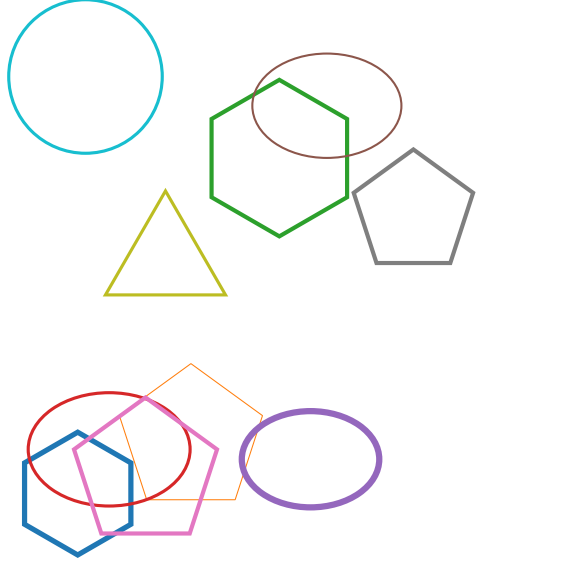[{"shape": "hexagon", "thickness": 2.5, "radius": 0.53, "center": [0.135, 0.144]}, {"shape": "pentagon", "thickness": 0.5, "radius": 0.65, "center": [0.331, 0.239]}, {"shape": "hexagon", "thickness": 2, "radius": 0.68, "center": [0.484, 0.725]}, {"shape": "oval", "thickness": 1.5, "radius": 0.7, "center": [0.189, 0.221]}, {"shape": "oval", "thickness": 3, "radius": 0.6, "center": [0.538, 0.204]}, {"shape": "oval", "thickness": 1, "radius": 0.65, "center": [0.566, 0.816]}, {"shape": "pentagon", "thickness": 2, "radius": 0.65, "center": [0.252, 0.181]}, {"shape": "pentagon", "thickness": 2, "radius": 0.54, "center": [0.716, 0.632]}, {"shape": "triangle", "thickness": 1.5, "radius": 0.6, "center": [0.287, 0.548]}, {"shape": "circle", "thickness": 1.5, "radius": 0.66, "center": [0.148, 0.867]}]